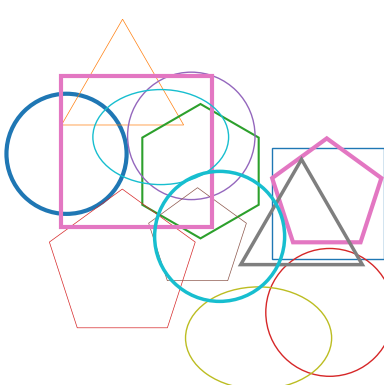[{"shape": "square", "thickness": 1, "radius": 0.73, "center": [0.853, 0.472]}, {"shape": "circle", "thickness": 3, "radius": 0.78, "center": [0.173, 0.6]}, {"shape": "triangle", "thickness": 0.5, "radius": 0.92, "center": [0.318, 0.767]}, {"shape": "hexagon", "thickness": 1.5, "radius": 0.87, "center": [0.521, 0.555]}, {"shape": "pentagon", "thickness": 0.5, "radius": 1.0, "center": [0.318, 0.31]}, {"shape": "circle", "thickness": 1, "radius": 0.83, "center": [0.856, 0.189]}, {"shape": "circle", "thickness": 1, "radius": 0.83, "center": [0.497, 0.647]}, {"shape": "pentagon", "thickness": 0.5, "radius": 0.67, "center": [0.513, 0.379]}, {"shape": "pentagon", "thickness": 3, "radius": 0.75, "center": [0.849, 0.491]}, {"shape": "square", "thickness": 3, "radius": 0.98, "center": [0.354, 0.607]}, {"shape": "triangle", "thickness": 2.5, "radius": 0.91, "center": [0.783, 0.404]}, {"shape": "oval", "thickness": 1, "radius": 0.95, "center": [0.672, 0.122]}, {"shape": "circle", "thickness": 2.5, "radius": 0.84, "center": [0.57, 0.386]}, {"shape": "oval", "thickness": 1, "radius": 0.88, "center": [0.417, 0.644]}]